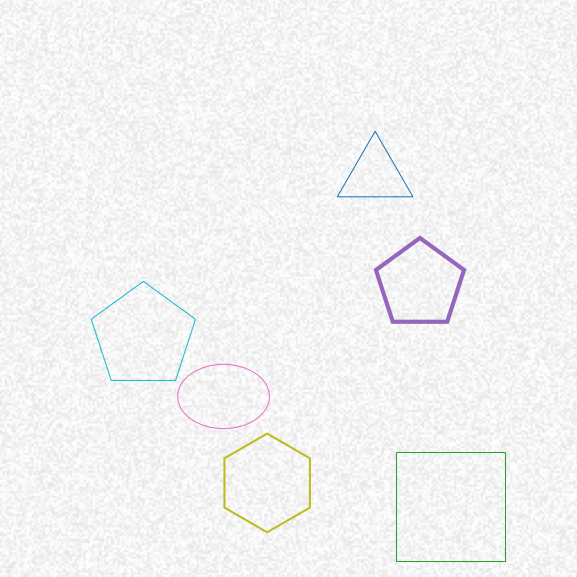[{"shape": "triangle", "thickness": 0.5, "radius": 0.38, "center": [0.65, 0.696]}, {"shape": "square", "thickness": 0.5, "radius": 0.47, "center": [0.78, 0.122]}, {"shape": "pentagon", "thickness": 2, "radius": 0.4, "center": [0.727, 0.507]}, {"shape": "oval", "thickness": 0.5, "radius": 0.4, "center": [0.387, 0.313]}, {"shape": "hexagon", "thickness": 1, "radius": 0.43, "center": [0.463, 0.163]}, {"shape": "pentagon", "thickness": 0.5, "radius": 0.47, "center": [0.248, 0.417]}]